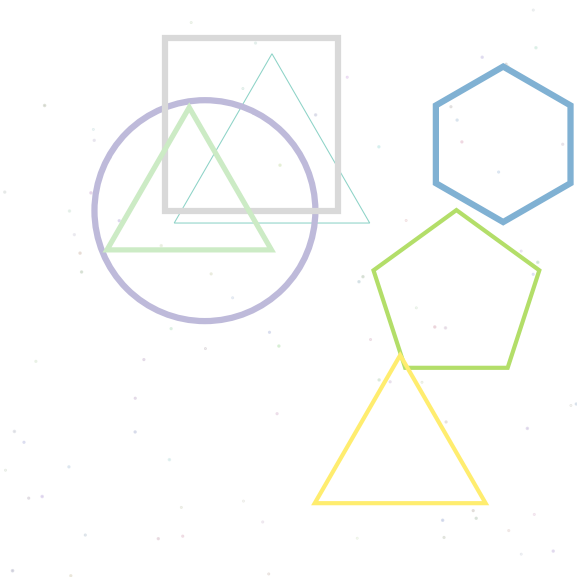[{"shape": "triangle", "thickness": 0.5, "radius": 0.98, "center": [0.471, 0.711]}, {"shape": "circle", "thickness": 3, "radius": 0.96, "center": [0.355, 0.634]}, {"shape": "hexagon", "thickness": 3, "radius": 0.67, "center": [0.871, 0.749]}, {"shape": "pentagon", "thickness": 2, "radius": 0.75, "center": [0.79, 0.484]}, {"shape": "square", "thickness": 3, "radius": 0.75, "center": [0.436, 0.784]}, {"shape": "triangle", "thickness": 2.5, "radius": 0.82, "center": [0.328, 0.649]}, {"shape": "triangle", "thickness": 2, "radius": 0.85, "center": [0.693, 0.213]}]